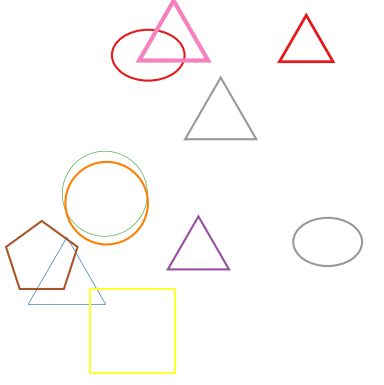[{"shape": "oval", "thickness": 1.5, "radius": 0.47, "center": [0.385, 0.857]}, {"shape": "triangle", "thickness": 2, "radius": 0.4, "center": [0.795, 0.88]}, {"shape": "triangle", "thickness": 0.5, "radius": 0.58, "center": [0.174, 0.268]}, {"shape": "circle", "thickness": 0.5, "radius": 0.55, "center": [0.272, 0.497]}, {"shape": "triangle", "thickness": 1.5, "radius": 0.46, "center": [0.515, 0.346]}, {"shape": "circle", "thickness": 1.5, "radius": 0.54, "center": [0.277, 0.472]}, {"shape": "square", "thickness": 1.5, "radius": 0.55, "center": [0.344, 0.14]}, {"shape": "pentagon", "thickness": 1.5, "radius": 0.49, "center": [0.109, 0.328]}, {"shape": "triangle", "thickness": 3, "radius": 0.52, "center": [0.451, 0.895]}, {"shape": "oval", "thickness": 1.5, "radius": 0.45, "center": [0.851, 0.372]}, {"shape": "triangle", "thickness": 1.5, "radius": 0.53, "center": [0.573, 0.692]}]